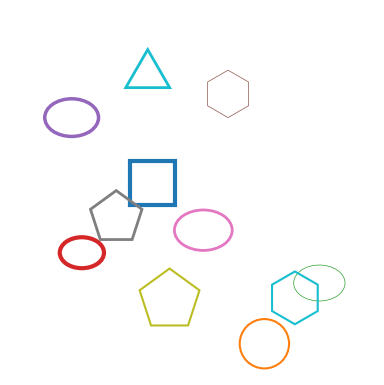[{"shape": "square", "thickness": 3, "radius": 0.29, "center": [0.397, 0.525]}, {"shape": "circle", "thickness": 1.5, "radius": 0.32, "center": [0.687, 0.107]}, {"shape": "oval", "thickness": 0.5, "radius": 0.33, "center": [0.829, 0.265]}, {"shape": "oval", "thickness": 3, "radius": 0.29, "center": [0.213, 0.344]}, {"shape": "oval", "thickness": 2.5, "radius": 0.35, "center": [0.186, 0.695]}, {"shape": "hexagon", "thickness": 0.5, "radius": 0.31, "center": [0.592, 0.756]}, {"shape": "oval", "thickness": 2, "radius": 0.38, "center": [0.528, 0.402]}, {"shape": "pentagon", "thickness": 2, "radius": 0.35, "center": [0.302, 0.435]}, {"shape": "pentagon", "thickness": 1.5, "radius": 0.41, "center": [0.44, 0.221]}, {"shape": "hexagon", "thickness": 1.5, "radius": 0.34, "center": [0.766, 0.226]}, {"shape": "triangle", "thickness": 2, "radius": 0.33, "center": [0.384, 0.805]}]